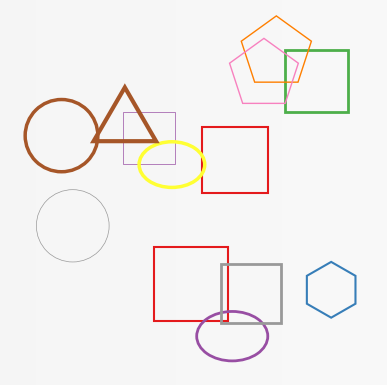[{"shape": "square", "thickness": 1.5, "radius": 0.48, "center": [0.493, 0.262]}, {"shape": "square", "thickness": 1.5, "radius": 0.43, "center": [0.607, 0.584]}, {"shape": "hexagon", "thickness": 1.5, "radius": 0.36, "center": [0.855, 0.247]}, {"shape": "square", "thickness": 2, "radius": 0.41, "center": [0.818, 0.79]}, {"shape": "square", "thickness": 0.5, "radius": 0.34, "center": [0.385, 0.64]}, {"shape": "oval", "thickness": 2, "radius": 0.46, "center": [0.599, 0.127]}, {"shape": "pentagon", "thickness": 1, "radius": 0.48, "center": [0.713, 0.864]}, {"shape": "oval", "thickness": 2.5, "radius": 0.42, "center": [0.444, 0.572]}, {"shape": "circle", "thickness": 2.5, "radius": 0.47, "center": [0.159, 0.648]}, {"shape": "triangle", "thickness": 3, "radius": 0.47, "center": [0.322, 0.68]}, {"shape": "pentagon", "thickness": 1, "radius": 0.47, "center": [0.681, 0.807]}, {"shape": "square", "thickness": 2, "radius": 0.38, "center": [0.648, 0.237]}, {"shape": "circle", "thickness": 0.5, "radius": 0.47, "center": [0.188, 0.413]}]